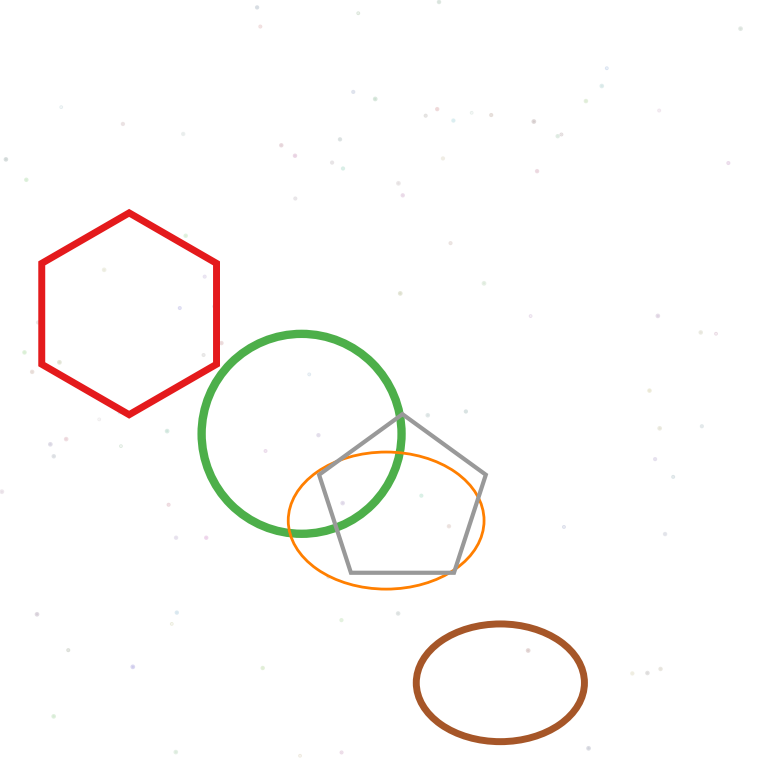[{"shape": "hexagon", "thickness": 2.5, "radius": 0.66, "center": [0.168, 0.592]}, {"shape": "circle", "thickness": 3, "radius": 0.65, "center": [0.392, 0.437]}, {"shape": "oval", "thickness": 1, "radius": 0.64, "center": [0.501, 0.324]}, {"shape": "oval", "thickness": 2.5, "radius": 0.55, "center": [0.65, 0.113]}, {"shape": "pentagon", "thickness": 1.5, "radius": 0.57, "center": [0.523, 0.348]}]